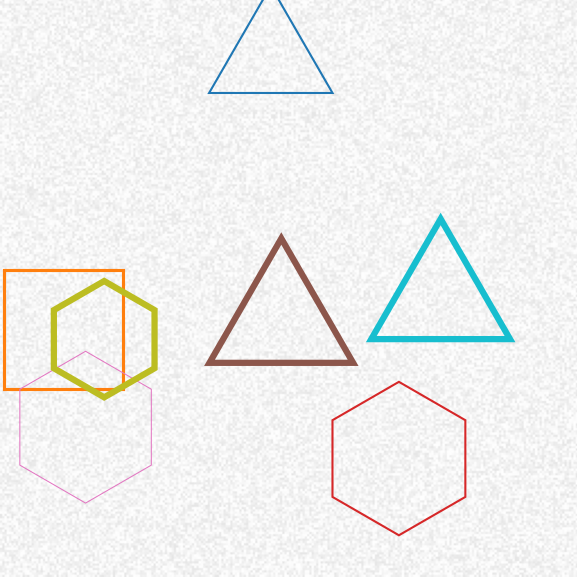[{"shape": "triangle", "thickness": 1, "radius": 0.62, "center": [0.469, 0.9]}, {"shape": "square", "thickness": 1.5, "radius": 0.51, "center": [0.11, 0.429]}, {"shape": "hexagon", "thickness": 1, "radius": 0.66, "center": [0.691, 0.205]}, {"shape": "triangle", "thickness": 3, "radius": 0.72, "center": [0.487, 0.443]}, {"shape": "hexagon", "thickness": 0.5, "radius": 0.66, "center": [0.148, 0.259]}, {"shape": "hexagon", "thickness": 3, "radius": 0.5, "center": [0.18, 0.412]}, {"shape": "triangle", "thickness": 3, "radius": 0.69, "center": [0.763, 0.481]}]